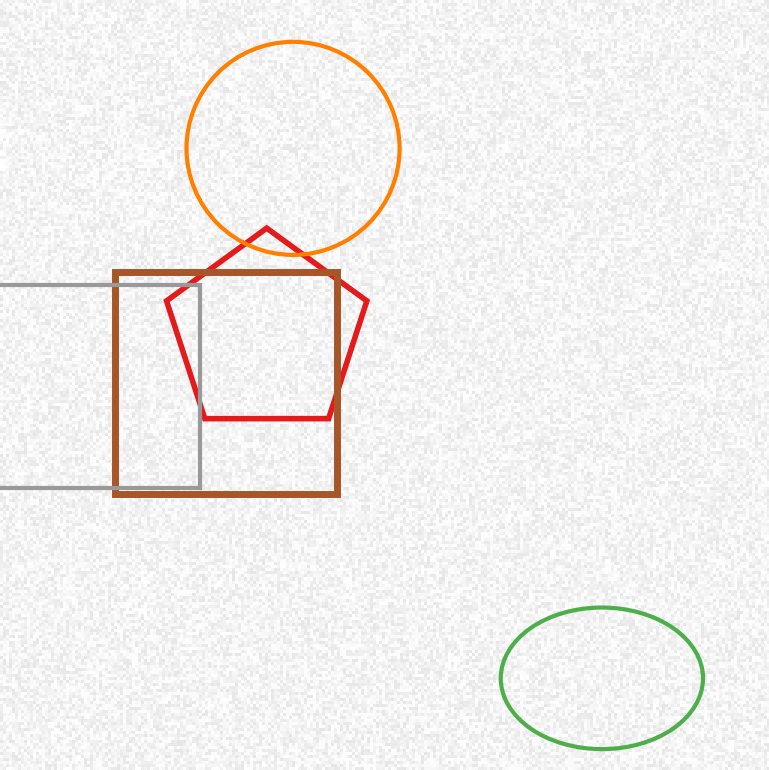[{"shape": "pentagon", "thickness": 2, "radius": 0.68, "center": [0.346, 0.567]}, {"shape": "oval", "thickness": 1.5, "radius": 0.66, "center": [0.782, 0.119]}, {"shape": "circle", "thickness": 1.5, "radius": 0.69, "center": [0.381, 0.807]}, {"shape": "square", "thickness": 2.5, "radius": 0.72, "center": [0.293, 0.503]}, {"shape": "square", "thickness": 1.5, "radius": 0.66, "center": [0.129, 0.498]}]